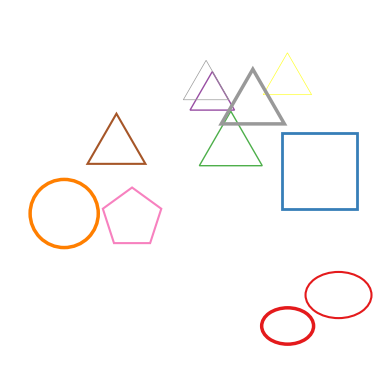[{"shape": "oval", "thickness": 2.5, "radius": 0.34, "center": [0.747, 0.153]}, {"shape": "oval", "thickness": 1.5, "radius": 0.43, "center": [0.879, 0.234]}, {"shape": "square", "thickness": 2, "radius": 0.49, "center": [0.83, 0.555]}, {"shape": "triangle", "thickness": 1, "radius": 0.47, "center": [0.599, 0.617]}, {"shape": "triangle", "thickness": 1, "radius": 0.33, "center": [0.551, 0.747]}, {"shape": "circle", "thickness": 2.5, "radius": 0.44, "center": [0.167, 0.445]}, {"shape": "triangle", "thickness": 0.5, "radius": 0.36, "center": [0.747, 0.79]}, {"shape": "triangle", "thickness": 1.5, "radius": 0.43, "center": [0.302, 0.618]}, {"shape": "pentagon", "thickness": 1.5, "radius": 0.4, "center": [0.343, 0.433]}, {"shape": "triangle", "thickness": 2.5, "radius": 0.47, "center": [0.657, 0.726]}, {"shape": "triangle", "thickness": 0.5, "radius": 0.34, "center": [0.535, 0.775]}]